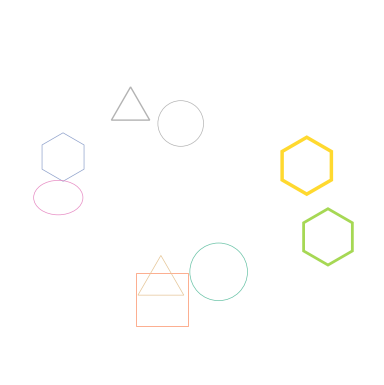[{"shape": "circle", "thickness": 0.5, "radius": 0.37, "center": [0.568, 0.294]}, {"shape": "square", "thickness": 0.5, "radius": 0.34, "center": [0.42, 0.222]}, {"shape": "hexagon", "thickness": 0.5, "radius": 0.31, "center": [0.164, 0.592]}, {"shape": "oval", "thickness": 0.5, "radius": 0.32, "center": [0.151, 0.487]}, {"shape": "hexagon", "thickness": 2, "radius": 0.37, "center": [0.852, 0.385]}, {"shape": "hexagon", "thickness": 2.5, "radius": 0.37, "center": [0.797, 0.57]}, {"shape": "triangle", "thickness": 0.5, "radius": 0.34, "center": [0.418, 0.268]}, {"shape": "triangle", "thickness": 1, "radius": 0.29, "center": [0.339, 0.717]}, {"shape": "circle", "thickness": 0.5, "radius": 0.3, "center": [0.469, 0.679]}]